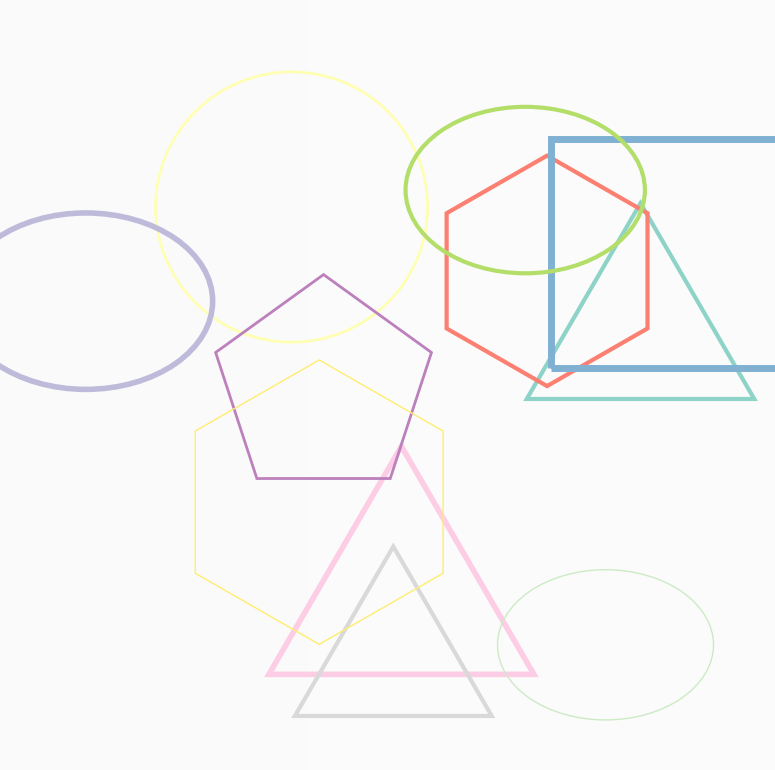[{"shape": "triangle", "thickness": 1.5, "radius": 0.85, "center": [0.826, 0.567]}, {"shape": "circle", "thickness": 1, "radius": 0.88, "center": [0.376, 0.731]}, {"shape": "oval", "thickness": 2, "radius": 0.82, "center": [0.111, 0.609]}, {"shape": "hexagon", "thickness": 1.5, "radius": 0.75, "center": [0.706, 0.648]}, {"shape": "square", "thickness": 2.5, "radius": 0.74, "center": [0.86, 0.671]}, {"shape": "oval", "thickness": 1.5, "radius": 0.77, "center": [0.678, 0.753]}, {"shape": "triangle", "thickness": 2, "radius": 0.99, "center": [0.518, 0.223]}, {"shape": "triangle", "thickness": 1.5, "radius": 0.73, "center": [0.507, 0.144]}, {"shape": "pentagon", "thickness": 1, "radius": 0.73, "center": [0.417, 0.497]}, {"shape": "oval", "thickness": 0.5, "radius": 0.7, "center": [0.781, 0.163]}, {"shape": "hexagon", "thickness": 0.5, "radius": 0.92, "center": [0.412, 0.348]}]